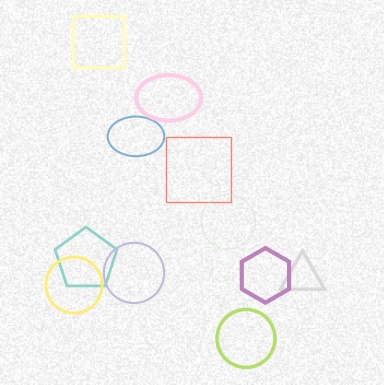[{"shape": "pentagon", "thickness": 2, "radius": 0.42, "center": [0.223, 0.326]}, {"shape": "square", "thickness": 2, "radius": 0.33, "center": [0.255, 0.891]}, {"shape": "circle", "thickness": 1.5, "radius": 0.39, "center": [0.348, 0.291]}, {"shape": "square", "thickness": 1, "radius": 0.42, "center": [0.515, 0.56]}, {"shape": "oval", "thickness": 1.5, "radius": 0.37, "center": [0.353, 0.646]}, {"shape": "circle", "thickness": 2.5, "radius": 0.38, "center": [0.639, 0.121]}, {"shape": "oval", "thickness": 3, "radius": 0.42, "center": [0.438, 0.746]}, {"shape": "triangle", "thickness": 2.5, "radius": 0.33, "center": [0.786, 0.282]}, {"shape": "hexagon", "thickness": 3, "radius": 0.35, "center": [0.689, 0.285]}, {"shape": "circle", "thickness": 0.5, "radius": 0.35, "center": [0.593, 0.424]}, {"shape": "circle", "thickness": 2, "radius": 0.36, "center": [0.192, 0.26]}]